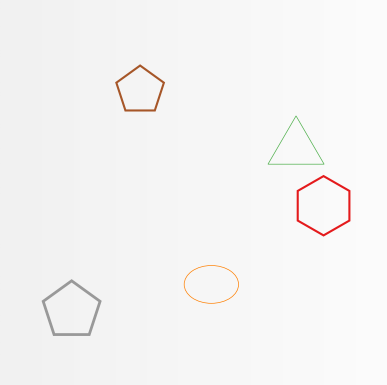[{"shape": "hexagon", "thickness": 1.5, "radius": 0.38, "center": [0.835, 0.466]}, {"shape": "triangle", "thickness": 0.5, "radius": 0.42, "center": [0.764, 0.615]}, {"shape": "oval", "thickness": 0.5, "radius": 0.35, "center": [0.545, 0.261]}, {"shape": "pentagon", "thickness": 1.5, "radius": 0.32, "center": [0.362, 0.765]}, {"shape": "pentagon", "thickness": 2, "radius": 0.39, "center": [0.185, 0.193]}]